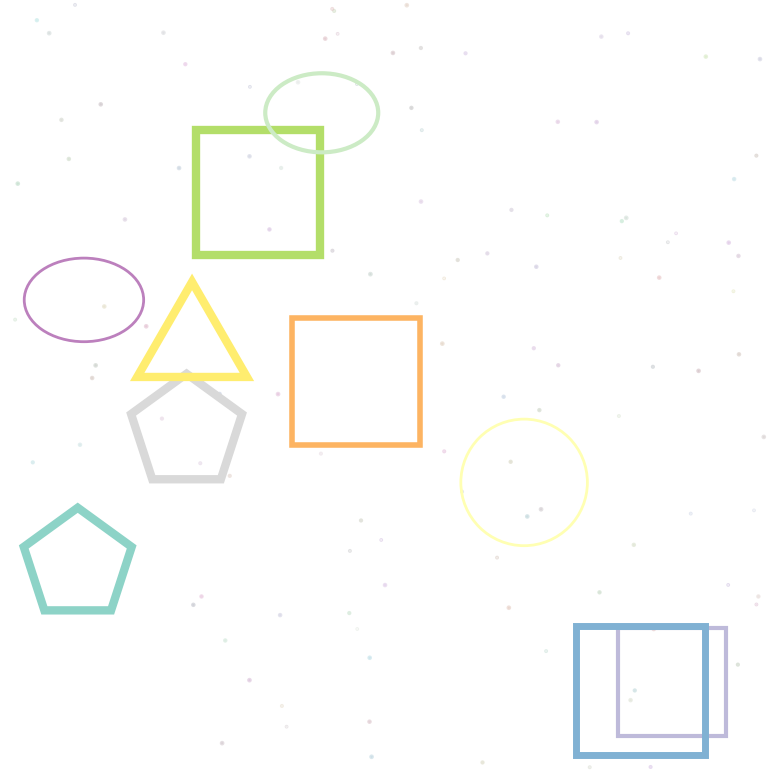[{"shape": "pentagon", "thickness": 3, "radius": 0.37, "center": [0.101, 0.267]}, {"shape": "circle", "thickness": 1, "radius": 0.41, "center": [0.681, 0.373]}, {"shape": "square", "thickness": 1.5, "radius": 0.35, "center": [0.873, 0.114]}, {"shape": "square", "thickness": 2.5, "radius": 0.42, "center": [0.832, 0.103]}, {"shape": "square", "thickness": 2, "radius": 0.41, "center": [0.462, 0.505]}, {"shape": "square", "thickness": 3, "radius": 0.4, "center": [0.335, 0.75]}, {"shape": "pentagon", "thickness": 3, "radius": 0.38, "center": [0.242, 0.439]}, {"shape": "oval", "thickness": 1, "radius": 0.39, "center": [0.109, 0.611]}, {"shape": "oval", "thickness": 1.5, "radius": 0.37, "center": [0.418, 0.854]}, {"shape": "triangle", "thickness": 3, "radius": 0.41, "center": [0.249, 0.552]}]